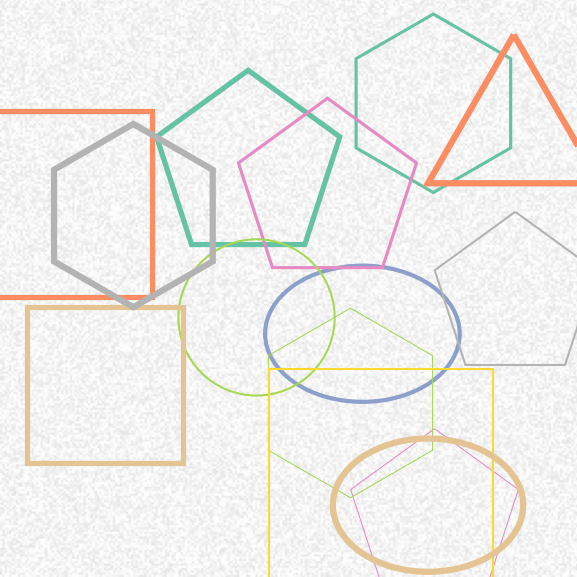[{"shape": "hexagon", "thickness": 1.5, "radius": 0.77, "center": [0.75, 0.82]}, {"shape": "pentagon", "thickness": 2.5, "radius": 0.83, "center": [0.43, 0.711]}, {"shape": "square", "thickness": 2.5, "radius": 0.81, "center": [0.102, 0.646]}, {"shape": "triangle", "thickness": 3, "radius": 0.86, "center": [0.89, 0.767]}, {"shape": "oval", "thickness": 2, "radius": 0.84, "center": [0.628, 0.421]}, {"shape": "pentagon", "thickness": 1.5, "radius": 0.81, "center": [0.567, 0.667]}, {"shape": "pentagon", "thickness": 0.5, "radius": 0.76, "center": [0.752, 0.104]}, {"shape": "hexagon", "thickness": 0.5, "radius": 0.82, "center": [0.607, 0.301]}, {"shape": "circle", "thickness": 1, "radius": 0.68, "center": [0.444, 0.449]}, {"shape": "square", "thickness": 1, "radius": 0.97, "center": [0.659, 0.167]}, {"shape": "oval", "thickness": 3, "radius": 0.82, "center": [0.741, 0.124]}, {"shape": "square", "thickness": 2.5, "radius": 0.68, "center": [0.182, 0.333]}, {"shape": "hexagon", "thickness": 3, "radius": 0.79, "center": [0.231, 0.626]}, {"shape": "pentagon", "thickness": 1, "radius": 0.73, "center": [0.892, 0.486]}]